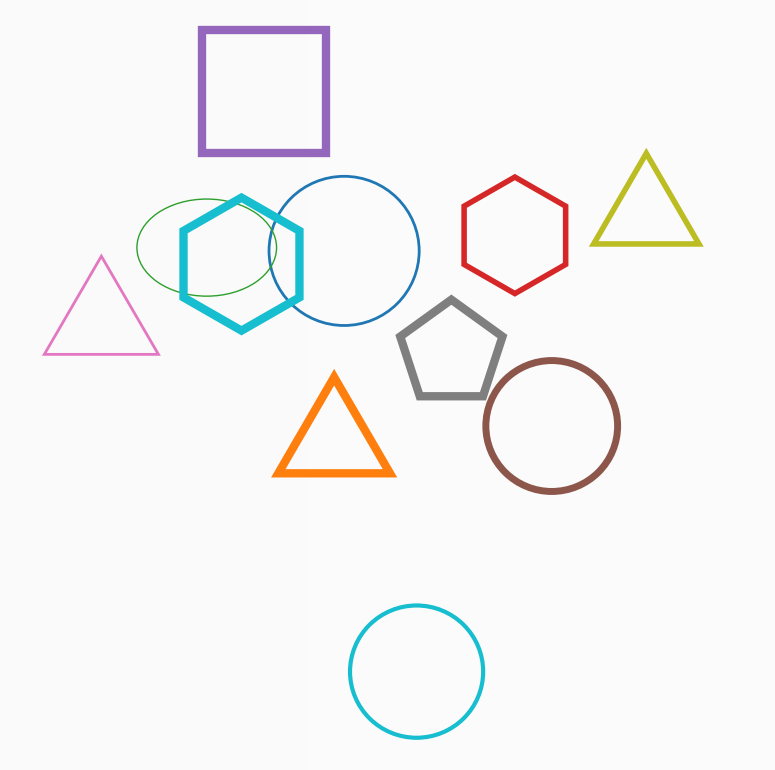[{"shape": "circle", "thickness": 1, "radius": 0.48, "center": [0.444, 0.674]}, {"shape": "triangle", "thickness": 3, "radius": 0.42, "center": [0.431, 0.427]}, {"shape": "oval", "thickness": 0.5, "radius": 0.45, "center": [0.267, 0.678]}, {"shape": "hexagon", "thickness": 2, "radius": 0.38, "center": [0.664, 0.694]}, {"shape": "square", "thickness": 3, "radius": 0.4, "center": [0.341, 0.881]}, {"shape": "circle", "thickness": 2.5, "radius": 0.43, "center": [0.712, 0.447]}, {"shape": "triangle", "thickness": 1, "radius": 0.43, "center": [0.131, 0.582]}, {"shape": "pentagon", "thickness": 3, "radius": 0.35, "center": [0.582, 0.541]}, {"shape": "triangle", "thickness": 2, "radius": 0.39, "center": [0.834, 0.722]}, {"shape": "circle", "thickness": 1.5, "radius": 0.43, "center": [0.538, 0.128]}, {"shape": "hexagon", "thickness": 3, "radius": 0.43, "center": [0.312, 0.657]}]